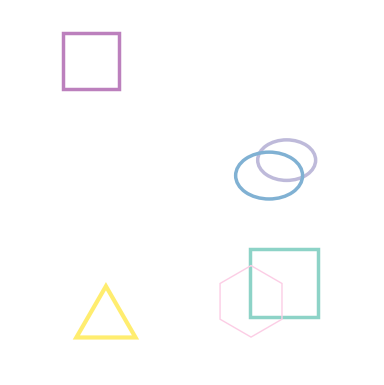[{"shape": "square", "thickness": 2.5, "radius": 0.44, "center": [0.737, 0.265]}, {"shape": "oval", "thickness": 2.5, "radius": 0.38, "center": [0.745, 0.584]}, {"shape": "oval", "thickness": 2.5, "radius": 0.43, "center": [0.699, 0.544]}, {"shape": "hexagon", "thickness": 1, "radius": 0.46, "center": [0.652, 0.217]}, {"shape": "square", "thickness": 2.5, "radius": 0.36, "center": [0.236, 0.841]}, {"shape": "triangle", "thickness": 3, "radius": 0.44, "center": [0.275, 0.168]}]